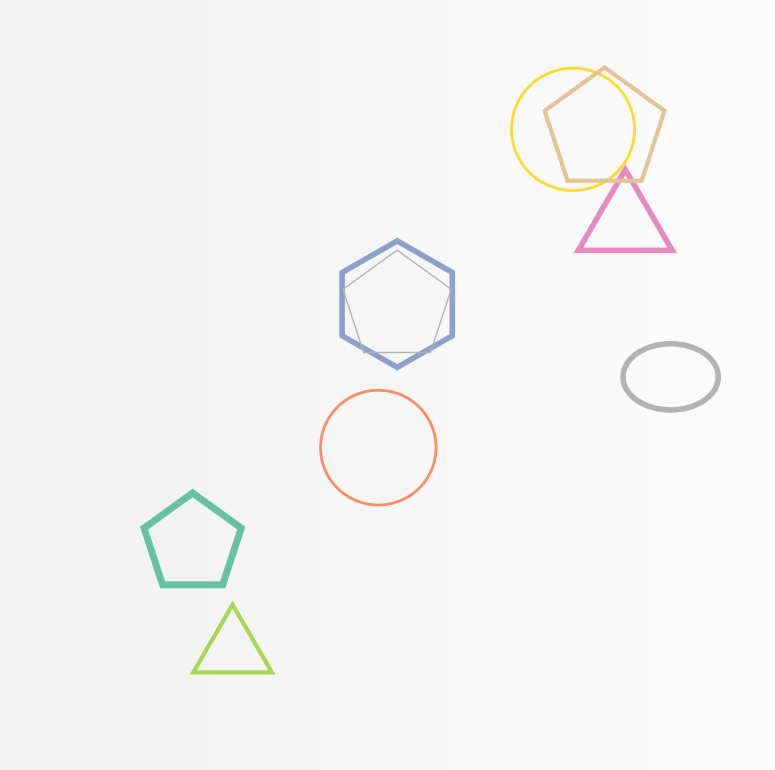[{"shape": "pentagon", "thickness": 2.5, "radius": 0.33, "center": [0.249, 0.294]}, {"shape": "circle", "thickness": 1, "radius": 0.37, "center": [0.488, 0.419]}, {"shape": "hexagon", "thickness": 2, "radius": 0.41, "center": [0.513, 0.605]}, {"shape": "triangle", "thickness": 2, "radius": 0.35, "center": [0.807, 0.71]}, {"shape": "triangle", "thickness": 1.5, "radius": 0.29, "center": [0.3, 0.156]}, {"shape": "circle", "thickness": 1, "radius": 0.4, "center": [0.739, 0.832]}, {"shape": "pentagon", "thickness": 1.5, "radius": 0.41, "center": [0.78, 0.831]}, {"shape": "pentagon", "thickness": 0.5, "radius": 0.37, "center": [0.512, 0.602]}, {"shape": "oval", "thickness": 2, "radius": 0.31, "center": [0.865, 0.511]}]